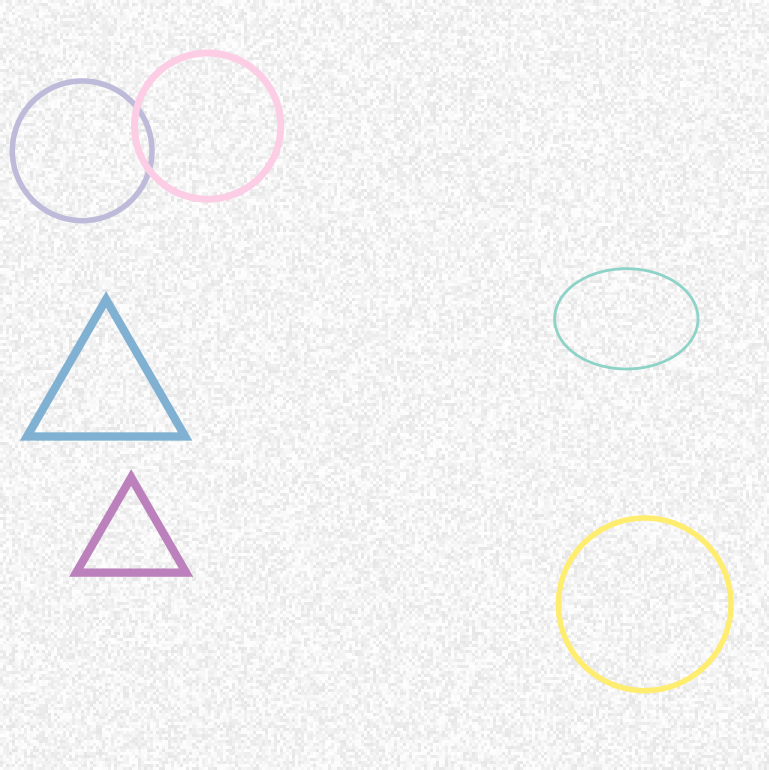[{"shape": "oval", "thickness": 1, "radius": 0.47, "center": [0.813, 0.586]}, {"shape": "circle", "thickness": 2, "radius": 0.45, "center": [0.107, 0.804]}, {"shape": "triangle", "thickness": 3, "radius": 0.59, "center": [0.138, 0.492]}, {"shape": "circle", "thickness": 2.5, "radius": 0.47, "center": [0.27, 0.836]}, {"shape": "triangle", "thickness": 3, "radius": 0.41, "center": [0.17, 0.298]}, {"shape": "circle", "thickness": 2, "radius": 0.56, "center": [0.837, 0.215]}]